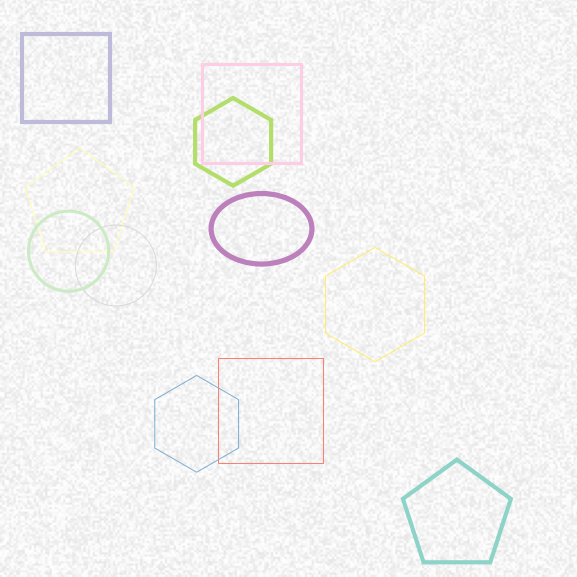[{"shape": "pentagon", "thickness": 2, "radius": 0.49, "center": [0.791, 0.105]}, {"shape": "pentagon", "thickness": 0.5, "radius": 0.5, "center": [0.138, 0.644]}, {"shape": "square", "thickness": 2, "radius": 0.38, "center": [0.114, 0.864]}, {"shape": "square", "thickness": 0.5, "radius": 0.46, "center": [0.469, 0.289]}, {"shape": "hexagon", "thickness": 0.5, "radius": 0.42, "center": [0.341, 0.265]}, {"shape": "hexagon", "thickness": 2, "radius": 0.38, "center": [0.404, 0.753]}, {"shape": "square", "thickness": 1.5, "radius": 0.43, "center": [0.435, 0.803]}, {"shape": "circle", "thickness": 0.5, "radius": 0.35, "center": [0.201, 0.539]}, {"shape": "oval", "thickness": 2.5, "radius": 0.44, "center": [0.453, 0.603]}, {"shape": "circle", "thickness": 1.5, "radius": 0.35, "center": [0.119, 0.564]}, {"shape": "hexagon", "thickness": 0.5, "radius": 0.49, "center": [0.649, 0.472]}]